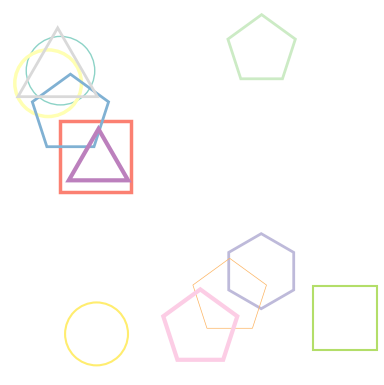[{"shape": "circle", "thickness": 1, "radius": 0.44, "center": [0.157, 0.816]}, {"shape": "circle", "thickness": 2.5, "radius": 0.43, "center": [0.125, 0.784]}, {"shape": "hexagon", "thickness": 2, "radius": 0.49, "center": [0.678, 0.296]}, {"shape": "square", "thickness": 2.5, "radius": 0.46, "center": [0.248, 0.593]}, {"shape": "pentagon", "thickness": 2, "radius": 0.52, "center": [0.183, 0.703]}, {"shape": "pentagon", "thickness": 0.5, "radius": 0.5, "center": [0.597, 0.229]}, {"shape": "square", "thickness": 1.5, "radius": 0.42, "center": [0.897, 0.174]}, {"shape": "pentagon", "thickness": 3, "radius": 0.51, "center": [0.52, 0.147]}, {"shape": "triangle", "thickness": 2, "radius": 0.6, "center": [0.15, 0.808]}, {"shape": "triangle", "thickness": 3, "radius": 0.44, "center": [0.256, 0.576]}, {"shape": "pentagon", "thickness": 2, "radius": 0.46, "center": [0.68, 0.87]}, {"shape": "circle", "thickness": 1.5, "radius": 0.41, "center": [0.251, 0.133]}]